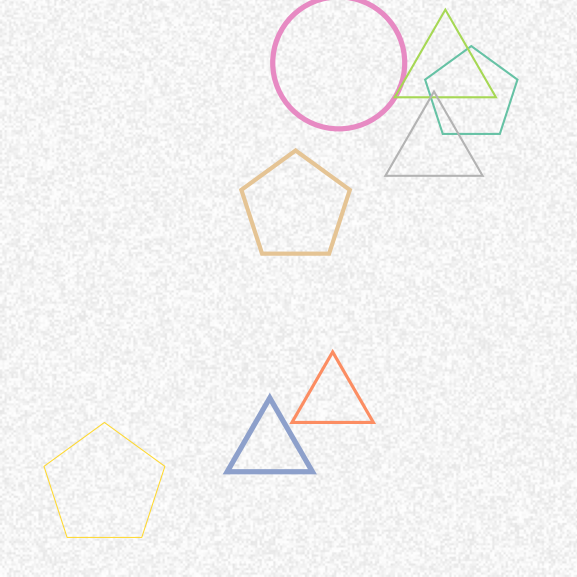[{"shape": "pentagon", "thickness": 1, "radius": 0.42, "center": [0.816, 0.835]}, {"shape": "triangle", "thickness": 1.5, "radius": 0.41, "center": [0.576, 0.308]}, {"shape": "triangle", "thickness": 2.5, "radius": 0.43, "center": [0.467, 0.225]}, {"shape": "circle", "thickness": 2.5, "radius": 0.57, "center": [0.587, 0.89]}, {"shape": "triangle", "thickness": 1, "radius": 0.51, "center": [0.771, 0.881]}, {"shape": "pentagon", "thickness": 0.5, "radius": 0.55, "center": [0.181, 0.158]}, {"shape": "pentagon", "thickness": 2, "radius": 0.49, "center": [0.512, 0.64]}, {"shape": "triangle", "thickness": 1, "radius": 0.49, "center": [0.751, 0.743]}]